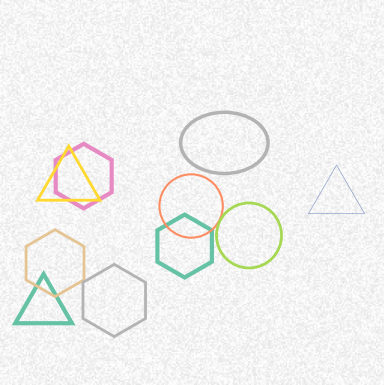[{"shape": "triangle", "thickness": 3, "radius": 0.42, "center": [0.113, 0.203]}, {"shape": "hexagon", "thickness": 3, "radius": 0.41, "center": [0.48, 0.361]}, {"shape": "circle", "thickness": 1.5, "radius": 0.41, "center": [0.496, 0.465]}, {"shape": "triangle", "thickness": 0.5, "radius": 0.42, "center": [0.874, 0.487]}, {"shape": "hexagon", "thickness": 3, "radius": 0.42, "center": [0.217, 0.543]}, {"shape": "circle", "thickness": 2, "radius": 0.42, "center": [0.647, 0.388]}, {"shape": "triangle", "thickness": 2, "radius": 0.47, "center": [0.179, 0.527]}, {"shape": "hexagon", "thickness": 2, "radius": 0.43, "center": [0.143, 0.317]}, {"shape": "hexagon", "thickness": 2, "radius": 0.47, "center": [0.297, 0.22]}, {"shape": "oval", "thickness": 2.5, "radius": 0.57, "center": [0.583, 0.629]}]